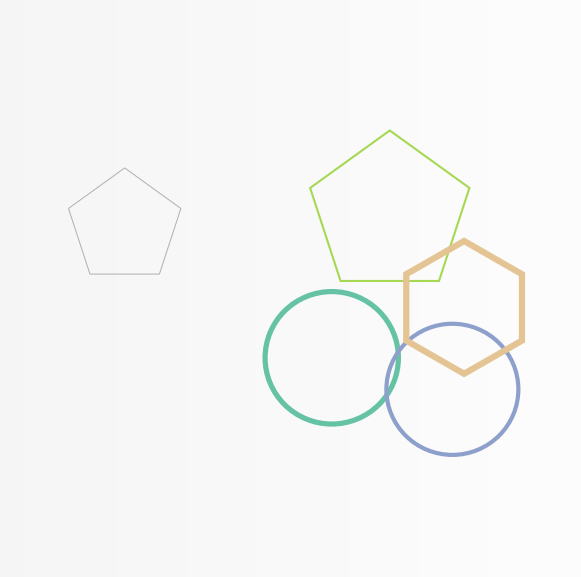[{"shape": "circle", "thickness": 2.5, "radius": 0.57, "center": [0.571, 0.38]}, {"shape": "circle", "thickness": 2, "radius": 0.57, "center": [0.778, 0.325]}, {"shape": "pentagon", "thickness": 1, "radius": 0.72, "center": [0.671, 0.629]}, {"shape": "hexagon", "thickness": 3, "radius": 0.57, "center": [0.798, 0.467]}, {"shape": "pentagon", "thickness": 0.5, "radius": 0.51, "center": [0.214, 0.607]}]